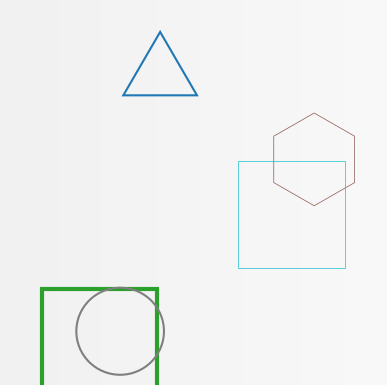[{"shape": "triangle", "thickness": 1.5, "radius": 0.55, "center": [0.413, 0.807]}, {"shape": "square", "thickness": 3, "radius": 0.74, "center": [0.256, 0.102]}, {"shape": "hexagon", "thickness": 0.5, "radius": 0.6, "center": [0.811, 0.586]}, {"shape": "circle", "thickness": 1.5, "radius": 0.57, "center": [0.31, 0.14]}, {"shape": "square", "thickness": 0.5, "radius": 0.69, "center": [0.753, 0.443]}]